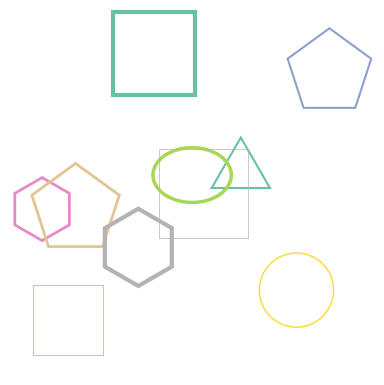[{"shape": "square", "thickness": 3, "radius": 0.54, "center": [0.4, 0.861]}, {"shape": "triangle", "thickness": 1.5, "radius": 0.44, "center": [0.625, 0.555]}, {"shape": "square", "thickness": 0.5, "radius": 0.46, "center": [0.176, 0.168]}, {"shape": "pentagon", "thickness": 1.5, "radius": 0.57, "center": [0.856, 0.812]}, {"shape": "hexagon", "thickness": 2, "radius": 0.41, "center": [0.109, 0.457]}, {"shape": "oval", "thickness": 2.5, "radius": 0.51, "center": [0.499, 0.545]}, {"shape": "circle", "thickness": 1, "radius": 0.48, "center": [0.77, 0.246]}, {"shape": "pentagon", "thickness": 2, "radius": 0.6, "center": [0.196, 0.456]}, {"shape": "hexagon", "thickness": 3, "radius": 0.5, "center": [0.359, 0.357]}, {"shape": "square", "thickness": 0.5, "radius": 0.58, "center": [0.529, 0.498]}]